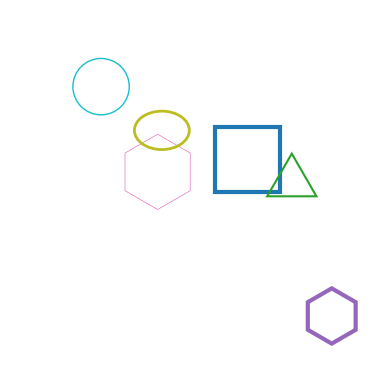[{"shape": "square", "thickness": 3, "radius": 0.42, "center": [0.642, 0.586]}, {"shape": "triangle", "thickness": 1.5, "radius": 0.37, "center": [0.758, 0.527]}, {"shape": "hexagon", "thickness": 3, "radius": 0.36, "center": [0.862, 0.179]}, {"shape": "hexagon", "thickness": 0.5, "radius": 0.49, "center": [0.409, 0.554]}, {"shape": "oval", "thickness": 2, "radius": 0.36, "center": [0.42, 0.661]}, {"shape": "circle", "thickness": 1, "radius": 0.37, "center": [0.263, 0.775]}]